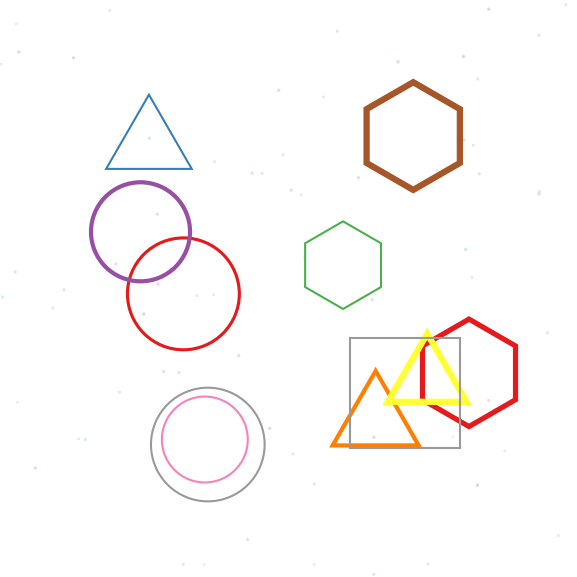[{"shape": "circle", "thickness": 1.5, "radius": 0.48, "center": [0.318, 0.49]}, {"shape": "hexagon", "thickness": 2.5, "radius": 0.47, "center": [0.812, 0.354]}, {"shape": "triangle", "thickness": 1, "radius": 0.43, "center": [0.258, 0.749]}, {"shape": "hexagon", "thickness": 1, "radius": 0.38, "center": [0.594, 0.54]}, {"shape": "circle", "thickness": 2, "radius": 0.43, "center": [0.243, 0.598]}, {"shape": "triangle", "thickness": 2, "radius": 0.43, "center": [0.651, 0.271]}, {"shape": "triangle", "thickness": 3, "radius": 0.39, "center": [0.74, 0.343]}, {"shape": "hexagon", "thickness": 3, "radius": 0.47, "center": [0.716, 0.764]}, {"shape": "circle", "thickness": 1, "radius": 0.37, "center": [0.355, 0.238]}, {"shape": "circle", "thickness": 1, "radius": 0.49, "center": [0.36, 0.229]}, {"shape": "square", "thickness": 1, "radius": 0.48, "center": [0.701, 0.319]}]